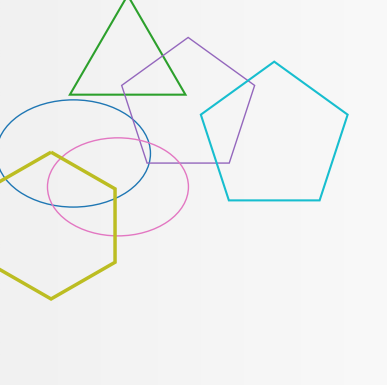[{"shape": "oval", "thickness": 1, "radius": 0.99, "center": [0.189, 0.601]}, {"shape": "triangle", "thickness": 1.5, "radius": 0.86, "center": [0.329, 0.84]}, {"shape": "pentagon", "thickness": 1, "radius": 0.9, "center": [0.486, 0.722]}, {"shape": "oval", "thickness": 1, "radius": 0.91, "center": [0.304, 0.515]}, {"shape": "hexagon", "thickness": 2.5, "radius": 0.95, "center": [0.132, 0.414]}, {"shape": "pentagon", "thickness": 1.5, "radius": 1.0, "center": [0.708, 0.641]}]